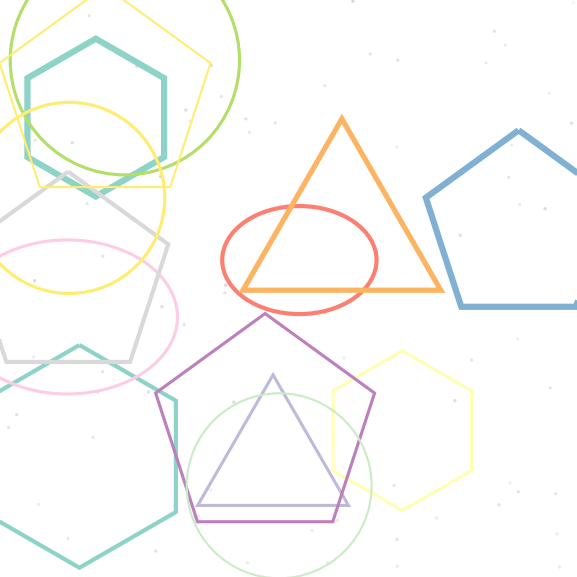[{"shape": "hexagon", "thickness": 3, "radius": 0.68, "center": [0.166, 0.795]}, {"shape": "hexagon", "thickness": 2, "radius": 0.96, "center": [0.138, 0.209]}, {"shape": "hexagon", "thickness": 1.5, "radius": 0.69, "center": [0.696, 0.253]}, {"shape": "triangle", "thickness": 1.5, "radius": 0.75, "center": [0.473, 0.199]}, {"shape": "oval", "thickness": 2, "radius": 0.67, "center": [0.518, 0.549]}, {"shape": "pentagon", "thickness": 3, "radius": 0.84, "center": [0.898, 0.605]}, {"shape": "triangle", "thickness": 2.5, "radius": 0.99, "center": [0.592, 0.595]}, {"shape": "circle", "thickness": 1.5, "radius": 0.99, "center": [0.216, 0.895]}, {"shape": "oval", "thickness": 1.5, "radius": 0.95, "center": [0.117, 0.45]}, {"shape": "pentagon", "thickness": 2, "radius": 0.91, "center": [0.118, 0.52]}, {"shape": "pentagon", "thickness": 1.5, "radius": 1.0, "center": [0.459, 0.257]}, {"shape": "circle", "thickness": 1, "radius": 0.8, "center": [0.483, 0.158]}, {"shape": "pentagon", "thickness": 1, "radius": 0.96, "center": [0.182, 0.831]}, {"shape": "circle", "thickness": 1.5, "radius": 0.83, "center": [0.12, 0.656]}]